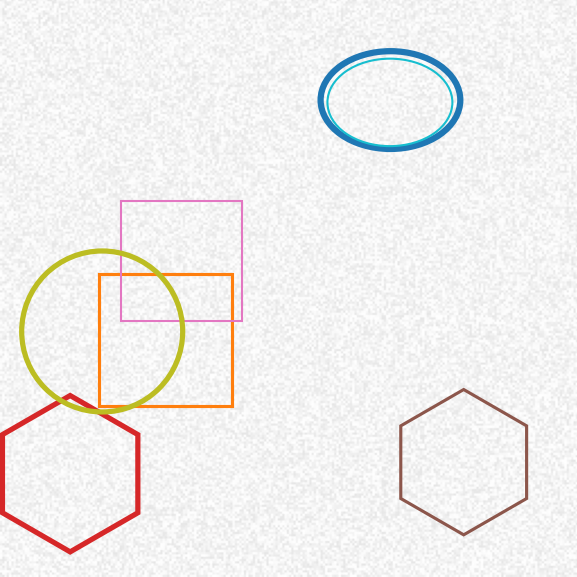[{"shape": "oval", "thickness": 3, "radius": 0.6, "center": [0.676, 0.826]}, {"shape": "square", "thickness": 1.5, "radius": 0.57, "center": [0.286, 0.411]}, {"shape": "hexagon", "thickness": 2.5, "radius": 0.68, "center": [0.121, 0.179]}, {"shape": "hexagon", "thickness": 1.5, "radius": 0.63, "center": [0.803, 0.199]}, {"shape": "square", "thickness": 1, "radius": 0.52, "center": [0.314, 0.547]}, {"shape": "circle", "thickness": 2.5, "radius": 0.7, "center": [0.177, 0.425]}, {"shape": "oval", "thickness": 1, "radius": 0.54, "center": [0.675, 0.822]}]